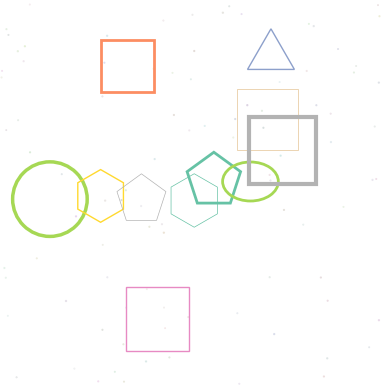[{"shape": "hexagon", "thickness": 0.5, "radius": 0.35, "center": [0.504, 0.479]}, {"shape": "pentagon", "thickness": 2, "radius": 0.37, "center": [0.555, 0.532]}, {"shape": "square", "thickness": 2, "radius": 0.34, "center": [0.331, 0.829]}, {"shape": "triangle", "thickness": 1, "radius": 0.35, "center": [0.704, 0.855]}, {"shape": "square", "thickness": 1, "radius": 0.41, "center": [0.409, 0.172]}, {"shape": "circle", "thickness": 2.5, "radius": 0.48, "center": [0.13, 0.483]}, {"shape": "oval", "thickness": 2, "radius": 0.36, "center": [0.651, 0.529]}, {"shape": "hexagon", "thickness": 1, "radius": 0.34, "center": [0.261, 0.491]}, {"shape": "square", "thickness": 0.5, "radius": 0.4, "center": [0.695, 0.69]}, {"shape": "square", "thickness": 3, "radius": 0.44, "center": [0.733, 0.608]}, {"shape": "pentagon", "thickness": 0.5, "radius": 0.33, "center": [0.367, 0.482]}]